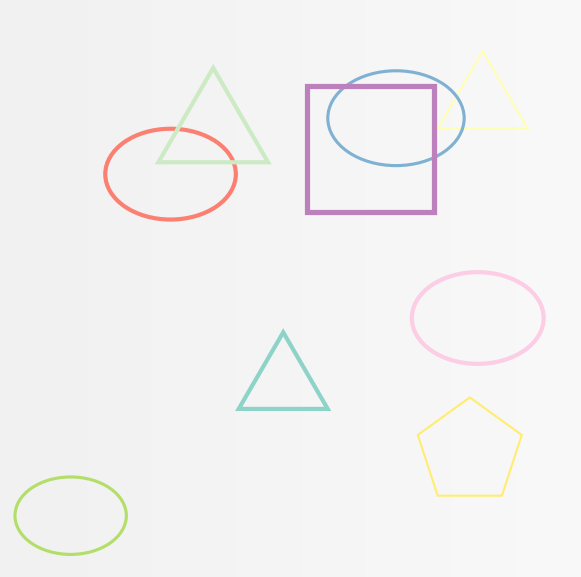[{"shape": "triangle", "thickness": 2, "radius": 0.44, "center": [0.487, 0.335]}, {"shape": "triangle", "thickness": 1, "radius": 0.45, "center": [0.83, 0.822]}, {"shape": "oval", "thickness": 2, "radius": 0.56, "center": [0.293, 0.698]}, {"shape": "oval", "thickness": 1.5, "radius": 0.59, "center": [0.681, 0.794]}, {"shape": "oval", "thickness": 1.5, "radius": 0.48, "center": [0.122, 0.106]}, {"shape": "oval", "thickness": 2, "radius": 0.57, "center": [0.822, 0.448]}, {"shape": "square", "thickness": 2.5, "radius": 0.55, "center": [0.637, 0.742]}, {"shape": "triangle", "thickness": 2, "radius": 0.54, "center": [0.367, 0.773]}, {"shape": "pentagon", "thickness": 1, "radius": 0.47, "center": [0.808, 0.217]}]